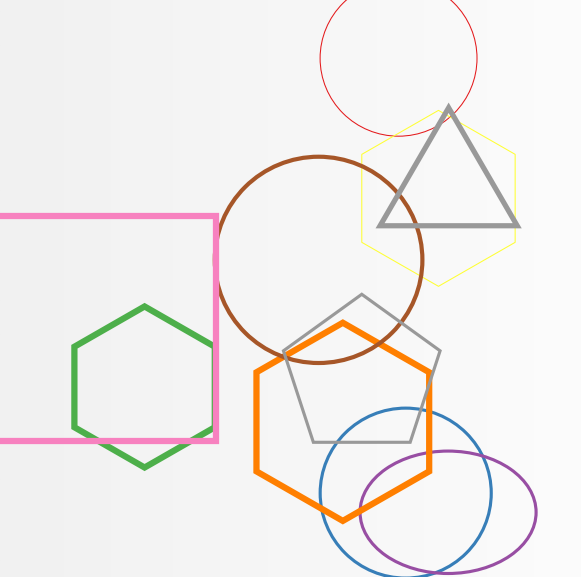[{"shape": "circle", "thickness": 0.5, "radius": 0.67, "center": [0.686, 0.898]}, {"shape": "circle", "thickness": 1.5, "radius": 0.74, "center": [0.698, 0.145]}, {"shape": "hexagon", "thickness": 3, "radius": 0.7, "center": [0.249, 0.329]}, {"shape": "oval", "thickness": 1.5, "radius": 0.76, "center": [0.771, 0.112]}, {"shape": "hexagon", "thickness": 3, "radius": 0.86, "center": [0.59, 0.269]}, {"shape": "hexagon", "thickness": 0.5, "radius": 0.76, "center": [0.754, 0.656]}, {"shape": "circle", "thickness": 2, "radius": 0.89, "center": [0.548, 0.549]}, {"shape": "square", "thickness": 3, "radius": 0.97, "center": [0.176, 0.43]}, {"shape": "pentagon", "thickness": 1.5, "radius": 0.71, "center": [0.622, 0.348]}, {"shape": "triangle", "thickness": 2.5, "radius": 0.68, "center": [0.772, 0.676]}]